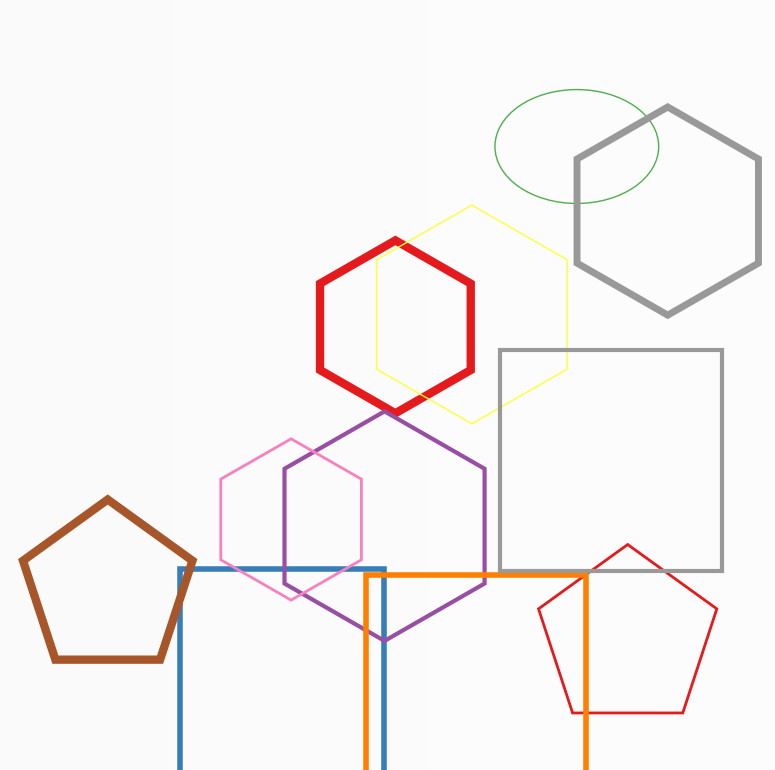[{"shape": "pentagon", "thickness": 1, "radius": 0.6, "center": [0.81, 0.172]}, {"shape": "hexagon", "thickness": 3, "radius": 0.56, "center": [0.51, 0.576]}, {"shape": "square", "thickness": 2, "radius": 0.66, "center": [0.364, 0.13]}, {"shape": "oval", "thickness": 0.5, "radius": 0.53, "center": [0.744, 0.81]}, {"shape": "hexagon", "thickness": 1.5, "radius": 0.75, "center": [0.496, 0.317]}, {"shape": "square", "thickness": 2, "radius": 0.71, "center": [0.614, 0.112]}, {"shape": "hexagon", "thickness": 0.5, "radius": 0.71, "center": [0.609, 0.592]}, {"shape": "pentagon", "thickness": 3, "radius": 0.57, "center": [0.139, 0.236]}, {"shape": "hexagon", "thickness": 1, "radius": 0.52, "center": [0.376, 0.325]}, {"shape": "square", "thickness": 1.5, "radius": 0.72, "center": [0.788, 0.402]}, {"shape": "hexagon", "thickness": 2.5, "radius": 0.68, "center": [0.862, 0.726]}]